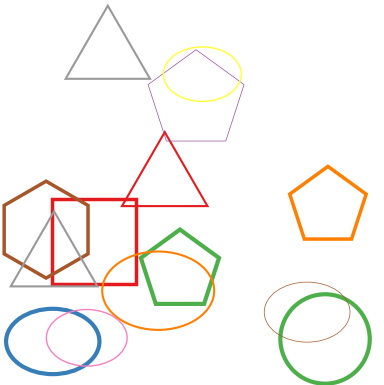[{"shape": "square", "thickness": 2.5, "radius": 0.55, "center": [0.244, 0.373]}, {"shape": "triangle", "thickness": 1.5, "radius": 0.64, "center": [0.428, 0.529]}, {"shape": "oval", "thickness": 3, "radius": 0.61, "center": [0.137, 0.113]}, {"shape": "pentagon", "thickness": 3, "radius": 0.53, "center": [0.467, 0.297]}, {"shape": "circle", "thickness": 3, "radius": 0.58, "center": [0.844, 0.12]}, {"shape": "pentagon", "thickness": 0.5, "radius": 0.66, "center": [0.509, 0.74]}, {"shape": "oval", "thickness": 1.5, "radius": 0.73, "center": [0.411, 0.245]}, {"shape": "pentagon", "thickness": 2.5, "radius": 0.52, "center": [0.852, 0.463]}, {"shape": "oval", "thickness": 1, "radius": 0.51, "center": [0.526, 0.807]}, {"shape": "hexagon", "thickness": 2.5, "radius": 0.63, "center": [0.12, 0.404]}, {"shape": "oval", "thickness": 0.5, "radius": 0.56, "center": [0.798, 0.189]}, {"shape": "oval", "thickness": 1, "radius": 0.52, "center": [0.225, 0.123]}, {"shape": "triangle", "thickness": 1.5, "radius": 0.65, "center": [0.14, 0.321]}, {"shape": "triangle", "thickness": 1.5, "radius": 0.63, "center": [0.28, 0.859]}]